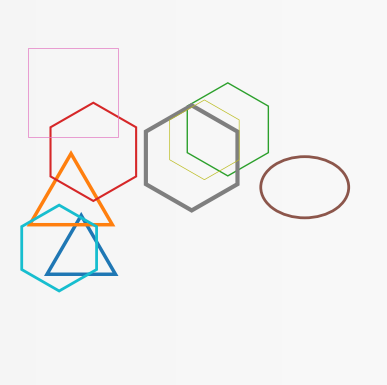[{"shape": "triangle", "thickness": 2.5, "radius": 0.51, "center": [0.21, 0.339]}, {"shape": "triangle", "thickness": 2.5, "radius": 0.62, "center": [0.183, 0.478]}, {"shape": "hexagon", "thickness": 1, "radius": 0.6, "center": [0.588, 0.664]}, {"shape": "hexagon", "thickness": 1.5, "radius": 0.64, "center": [0.241, 0.606]}, {"shape": "oval", "thickness": 2, "radius": 0.57, "center": [0.786, 0.514]}, {"shape": "square", "thickness": 0.5, "radius": 0.58, "center": [0.189, 0.76]}, {"shape": "hexagon", "thickness": 3, "radius": 0.68, "center": [0.495, 0.59]}, {"shape": "hexagon", "thickness": 0.5, "radius": 0.52, "center": [0.528, 0.637]}, {"shape": "hexagon", "thickness": 2, "radius": 0.56, "center": [0.153, 0.356]}]